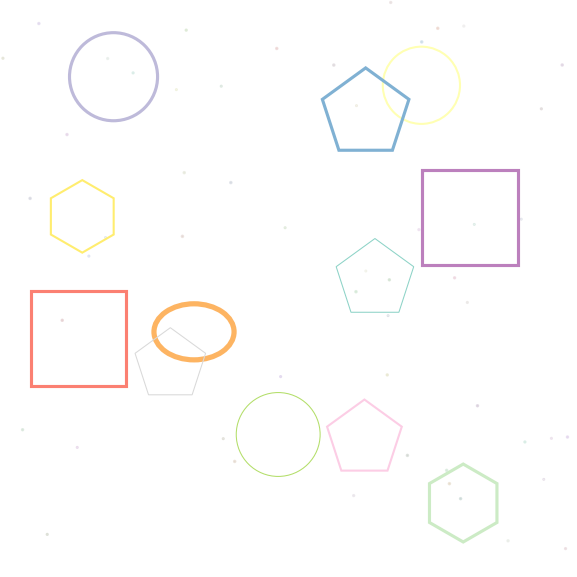[{"shape": "pentagon", "thickness": 0.5, "radius": 0.35, "center": [0.649, 0.516]}, {"shape": "circle", "thickness": 1, "radius": 0.33, "center": [0.73, 0.851]}, {"shape": "circle", "thickness": 1.5, "radius": 0.38, "center": [0.197, 0.866]}, {"shape": "square", "thickness": 1.5, "radius": 0.41, "center": [0.136, 0.413]}, {"shape": "pentagon", "thickness": 1.5, "radius": 0.39, "center": [0.633, 0.803]}, {"shape": "oval", "thickness": 2.5, "radius": 0.35, "center": [0.336, 0.425]}, {"shape": "circle", "thickness": 0.5, "radius": 0.36, "center": [0.482, 0.247]}, {"shape": "pentagon", "thickness": 1, "radius": 0.34, "center": [0.631, 0.239]}, {"shape": "pentagon", "thickness": 0.5, "radius": 0.32, "center": [0.295, 0.367]}, {"shape": "square", "thickness": 1.5, "radius": 0.41, "center": [0.814, 0.623]}, {"shape": "hexagon", "thickness": 1.5, "radius": 0.34, "center": [0.802, 0.128]}, {"shape": "hexagon", "thickness": 1, "radius": 0.31, "center": [0.142, 0.624]}]